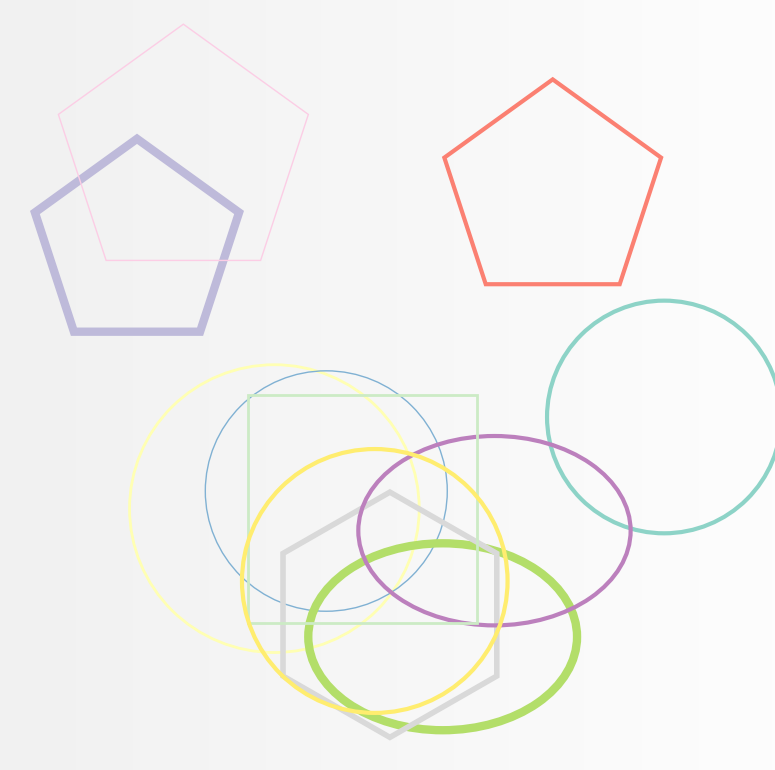[{"shape": "circle", "thickness": 1.5, "radius": 0.76, "center": [0.857, 0.458]}, {"shape": "circle", "thickness": 1, "radius": 0.93, "center": [0.354, 0.339]}, {"shape": "pentagon", "thickness": 3, "radius": 0.69, "center": [0.177, 0.681]}, {"shape": "pentagon", "thickness": 1.5, "radius": 0.74, "center": [0.713, 0.75]}, {"shape": "circle", "thickness": 0.5, "radius": 0.78, "center": [0.421, 0.362]}, {"shape": "oval", "thickness": 3, "radius": 0.87, "center": [0.571, 0.173]}, {"shape": "pentagon", "thickness": 0.5, "radius": 0.85, "center": [0.237, 0.799]}, {"shape": "hexagon", "thickness": 2, "radius": 0.8, "center": [0.503, 0.202]}, {"shape": "oval", "thickness": 1.5, "radius": 0.88, "center": [0.638, 0.311]}, {"shape": "square", "thickness": 1, "radius": 0.74, "center": [0.468, 0.339]}, {"shape": "circle", "thickness": 1.5, "radius": 0.86, "center": [0.484, 0.245]}]